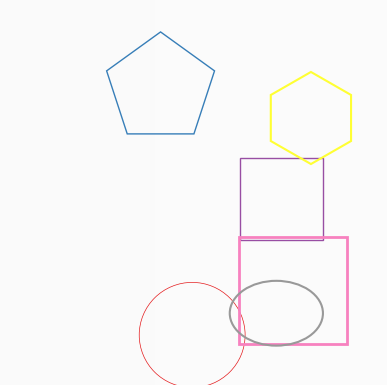[{"shape": "circle", "thickness": 0.5, "radius": 0.68, "center": [0.496, 0.13]}, {"shape": "pentagon", "thickness": 1, "radius": 0.73, "center": [0.414, 0.771]}, {"shape": "square", "thickness": 1, "radius": 0.53, "center": [0.727, 0.484]}, {"shape": "hexagon", "thickness": 1.5, "radius": 0.6, "center": [0.802, 0.694]}, {"shape": "square", "thickness": 2, "radius": 0.7, "center": [0.756, 0.246]}, {"shape": "oval", "thickness": 1.5, "radius": 0.6, "center": [0.713, 0.186]}]